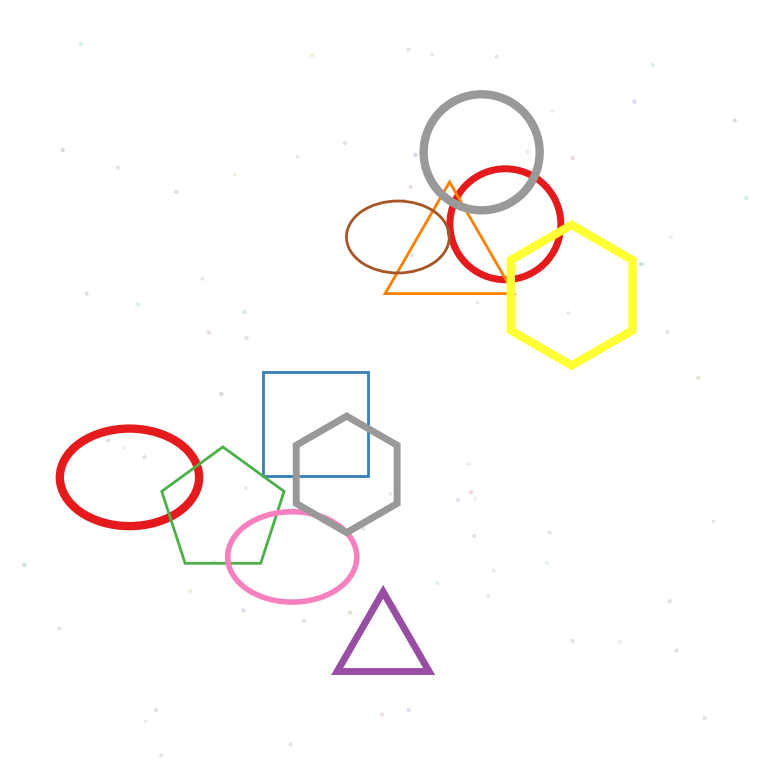[{"shape": "circle", "thickness": 2.5, "radius": 0.36, "center": [0.656, 0.709]}, {"shape": "oval", "thickness": 3, "radius": 0.45, "center": [0.168, 0.38]}, {"shape": "square", "thickness": 1, "radius": 0.34, "center": [0.41, 0.449]}, {"shape": "pentagon", "thickness": 1, "radius": 0.42, "center": [0.289, 0.336]}, {"shape": "triangle", "thickness": 2.5, "radius": 0.35, "center": [0.498, 0.162]}, {"shape": "triangle", "thickness": 1, "radius": 0.48, "center": [0.584, 0.667]}, {"shape": "hexagon", "thickness": 3, "radius": 0.46, "center": [0.742, 0.617]}, {"shape": "oval", "thickness": 1, "radius": 0.33, "center": [0.517, 0.692]}, {"shape": "oval", "thickness": 2, "radius": 0.42, "center": [0.379, 0.277]}, {"shape": "hexagon", "thickness": 2.5, "radius": 0.38, "center": [0.45, 0.384]}, {"shape": "circle", "thickness": 3, "radius": 0.38, "center": [0.626, 0.802]}]